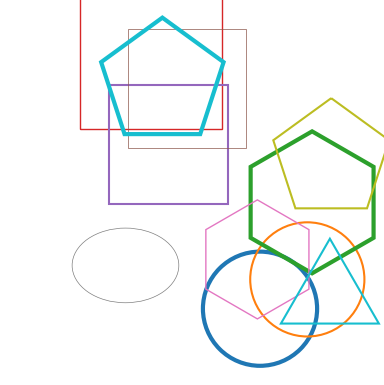[{"shape": "circle", "thickness": 3, "radius": 0.74, "center": [0.675, 0.198]}, {"shape": "circle", "thickness": 1.5, "radius": 0.74, "center": [0.798, 0.274]}, {"shape": "hexagon", "thickness": 3, "radius": 0.92, "center": [0.811, 0.474]}, {"shape": "square", "thickness": 1, "radius": 0.93, "center": [0.392, 0.849]}, {"shape": "square", "thickness": 1.5, "radius": 0.77, "center": [0.437, 0.625]}, {"shape": "square", "thickness": 0.5, "radius": 0.77, "center": [0.485, 0.77]}, {"shape": "hexagon", "thickness": 1, "radius": 0.77, "center": [0.669, 0.326]}, {"shape": "oval", "thickness": 0.5, "radius": 0.69, "center": [0.326, 0.311]}, {"shape": "pentagon", "thickness": 1.5, "radius": 0.79, "center": [0.86, 0.587]}, {"shape": "pentagon", "thickness": 3, "radius": 0.84, "center": [0.422, 0.787]}, {"shape": "triangle", "thickness": 1.5, "radius": 0.73, "center": [0.857, 0.233]}]